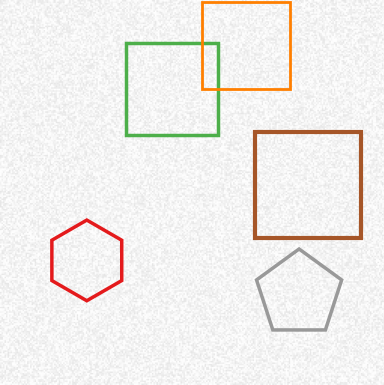[{"shape": "hexagon", "thickness": 2.5, "radius": 0.52, "center": [0.225, 0.324]}, {"shape": "square", "thickness": 2.5, "radius": 0.6, "center": [0.448, 0.77]}, {"shape": "square", "thickness": 2, "radius": 0.57, "center": [0.639, 0.882]}, {"shape": "square", "thickness": 3, "radius": 0.69, "center": [0.8, 0.519]}, {"shape": "pentagon", "thickness": 2.5, "radius": 0.58, "center": [0.777, 0.237]}]